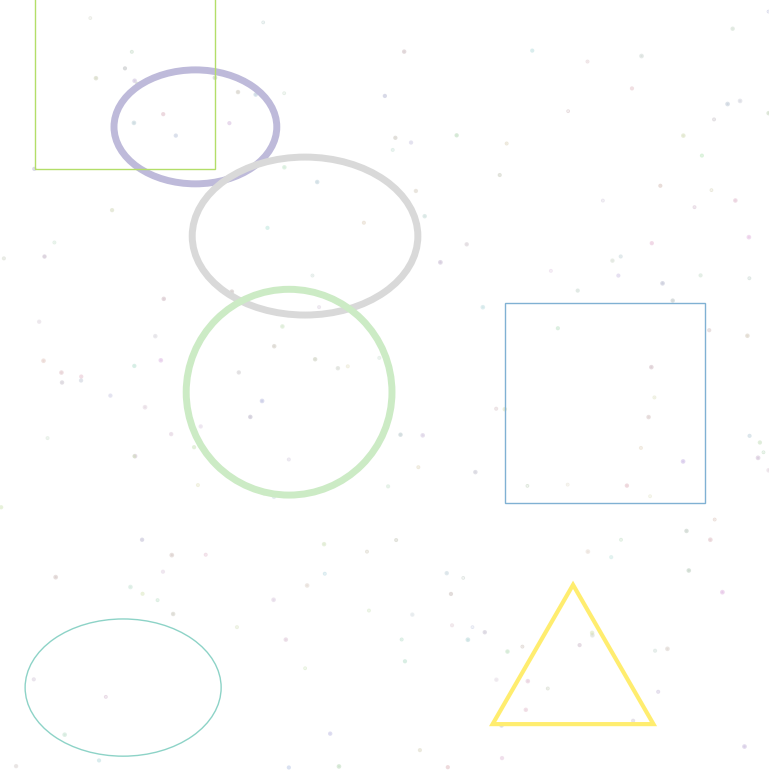[{"shape": "oval", "thickness": 0.5, "radius": 0.64, "center": [0.16, 0.107]}, {"shape": "oval", "thickness": 2.5, "radius": 0.53, "center": [0.254, 0.835]}, {"shape": "square", "thickness": 0.5, "radius": 0.65, "center": [0.785, 0.476]}, {"shape": "square", "thickness": 0.5, "radius": 0.59, "center": [0.163, 0.897]}, {"shape": "oval", "thickness": 2.5, "radius": 0.73, "center": [0.396, 0.693]}, {"shape": "circle", "thickness": 2.5, "radius": 0.67, "center": [0.375, 0.491]}, {"shape": "triangle", "thickness": 1.5, "radius": 0.6, "center": [0.744, 0.12]}]